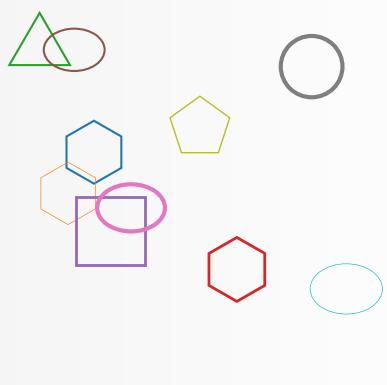[{"shape": "hexagon", "thickness": 1.5, "radius": 0.41, "center": [0.242, 0.605]}, {"shape": "hexagon", "thickness": 0.5, "radius": 0.41, "center": [0.176, 0.498]}, {"shape": "triangle", "thickness": 1.5, "radius": 0.45, "center": [0.102, 0.876]}, {"shape": "hexagon", "thickness": 2, "radius": 0.42, "center": [0.611, 0.3]}, {"shape": "square", "thickness": 2, "radius": 0.44, "center": [0.285, 0.399]}, {"shape": "oval", "thickness": 1.5, "radius": 0.39, "center": [0.191, 0.871]}, {"shape": "oval", "thickness": 3, "radius": 0.44, "center": [0.338, 0.46]}, {"shape": "circle", "thickness": 3, "radius": 0.4, "center": [0.804, 0.827]}, {"shape": "pentagon", "thickness": 1, "radius": 0.41, "center": [0.516, 0.669]}, {"shape": "oval", "thickness": 0.5, "radius": 0.47, "center": [0.894, 0.25]}]